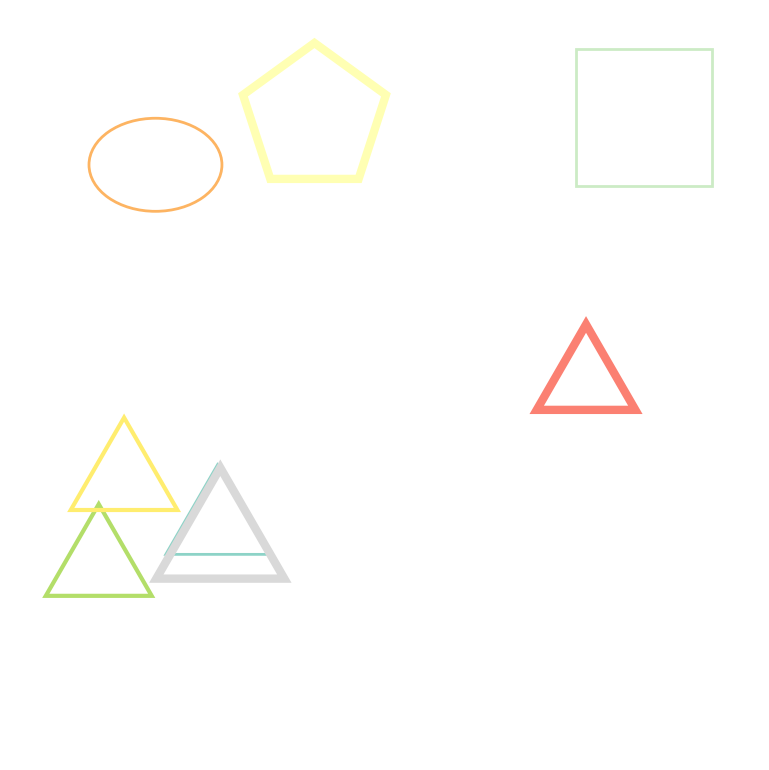[{"shape": "triangle", "thickness": 1, "radius": 0.39, "center": [0.282, 0.319]}, {"shape": "pentagon", "thickness": 3, "radius": 0.49, "center": [0.408, 0.847]}, {"shape": "triangle", "thickness": 3, "radius": 0.37, "center": [0.761, 0.505]}, {"shape": "oval", "thickness": 1, "radius": 0.43, "center": [0.202, 0.786]}, {"shape": "triangle", "thickness": 1.5, "radius": 0.4, "center": [0.128, 0.266]}, {"shape": "triangle", "thickness": 3, "radius": 0.48, "center": [0.286, 0.297]}, {"shape": "square", "thickness": 1, "radius": 0.44, "center": [0.836, 0.847]}, {"shape": "triangle", "thickness": 1.5, "radius": 0.4, "center": [0.161, 0.378]}]